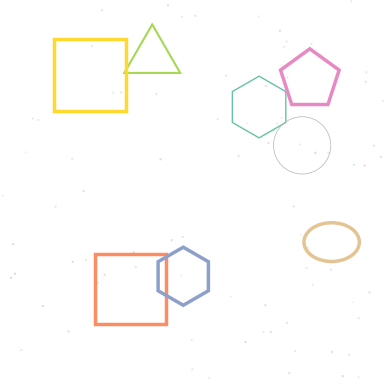[{"shape": "hexagon", "thickness": 1, "radius": 0.4, "center": [0.673, 0.722]}, {"shape": "square", "thickness": 2.5, "radius": 0.46, "center": [0.339, 0.249]}, {"shape": "hexagon", "thickness": 2.5, "radius": 0.38, "center": [0.476, 0.283]}, {"shape": "pentagon", "thickness": 2.5, "radius": 0.4, "center": [0.805, 0.793]}, {"shape": "triangle", "thickness": 1.5, "radius": 0.42, "center": [0.395, 0.853]}, {"shape": "square", "thickness": 2.5, "radius": 0.46, "center": [0.234, 0.805]}, {"shape": "oval", "thickness": 2.5, "radius": 0.36, "center": [0.861, 0.371]}, {"shape": "circle", "thickness": 0.5, "radius": 0.37, "center": [0.785, 0.622]}]